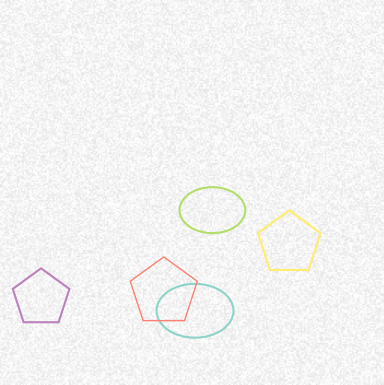[{"shape": "oval", "thickness": 1.5, "radius": 0.5, "center": [0.507, 0.193]}, {"shape": "pentagon", "thickness": 1, "radius": 0.46, "center": [0.425, 0.241]}, {"shape": "oval", "thickness": 1.5, "radius": 0.43, "center": [0.552, 0.454]}, {"shape": "pentagon", "thickness": 1.5, "radius": 0.39, "center": [0.107, 0.226]}, {"shape": "pentagon", "thickness": 1.5, "radius": 0.43, "center": [0.751, 0.368]}]